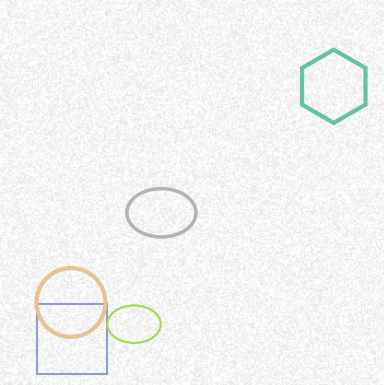[{"shape": "hexagon", "thickness": 3, "radius": 0.48, "center": [0.867, 0.776]}, {"shape": "square", "thickness": 1.5, "radius": 0.45, "center": [0.188, 0.119]}, {"shape": "oval", "thickness": 1.5, "radius": 0.35, "center": [0.348, 0.158]}, {"shape": "circle", "thickness": 3, "radius": 0.45, "center": [0.184, 0.214]}, {"shape": "oval", "thickness": 2.5, "radius": 0.45, "center": [0.419, 0.447]}]